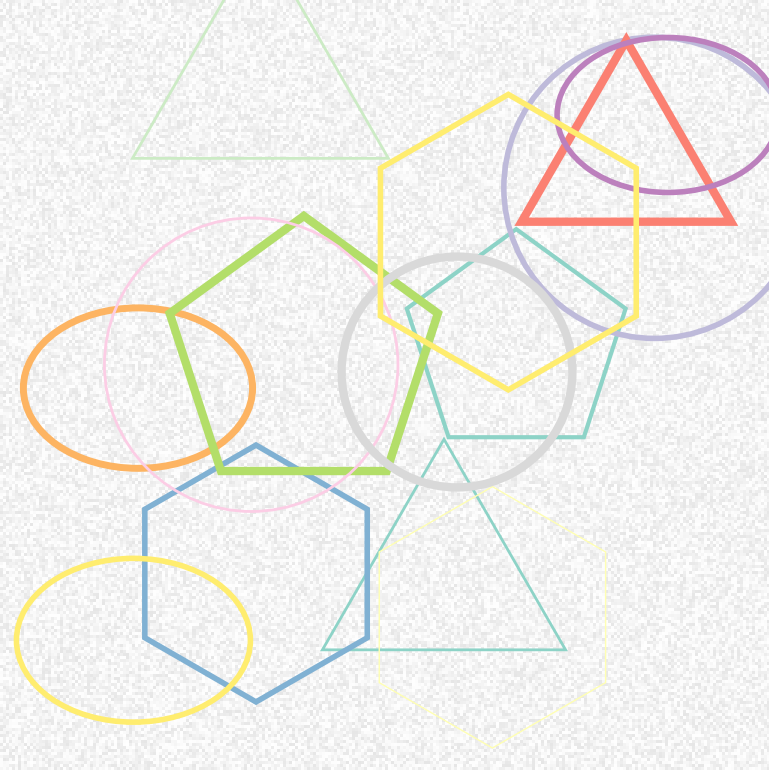[{"shape": "triangle", "thickness": 1, "radius": 0.91, "center": [0.577, 0.247]}, {"shape": "pentagon", "thickness": 1.5, "radius": 0.75, "center": [0.67, 0.553]}, {"shape": "hexagon", "thickness": 0.5, "radius": 0.85, "center": [0.64, 0.198]}, {"shape": "circle", "thickness": 2, "radius": 0.98, "center": [0.85, 0.756]}, {"shape": "triangle", "thickness": 3, "radius": 0.79, "center": [0.813, 0.791]}, {"shape": "hexagon", "thickness": 2, "radius": 0.83, "center": [0.333, 0.255]}, {"shape": "oval", "thickness": 2.5, "radius": 0.74, "center": [0.179, 0.496]}, {"shape": "pentagon", "thickness": 3, "radius": 0.92, "center": [0.395, 0.536]}, {"shape": "circle", "thickness": 1, "radius": 0.95, "center": [0.326, 0.526]}, {"shape": "circle", "thickness": 3, "radius": 0.75, "center": [0.593, 0.517]}, {"shape": "oval", "thickness": 2, "radius": 0.72, "center": [0.867, 0.851]}, {"shape": "triangle", "thickness": 1, "radius": 0.96, "center": [0.338, 0.89]}, {"shape": "oval", "thickness": 2, "radius": 0.76, "center": [0.173, 0.168]}, {"shape": "hexagon", "thickness": 2, "radius": 0.96, "center": [0.66, 0.686]}]